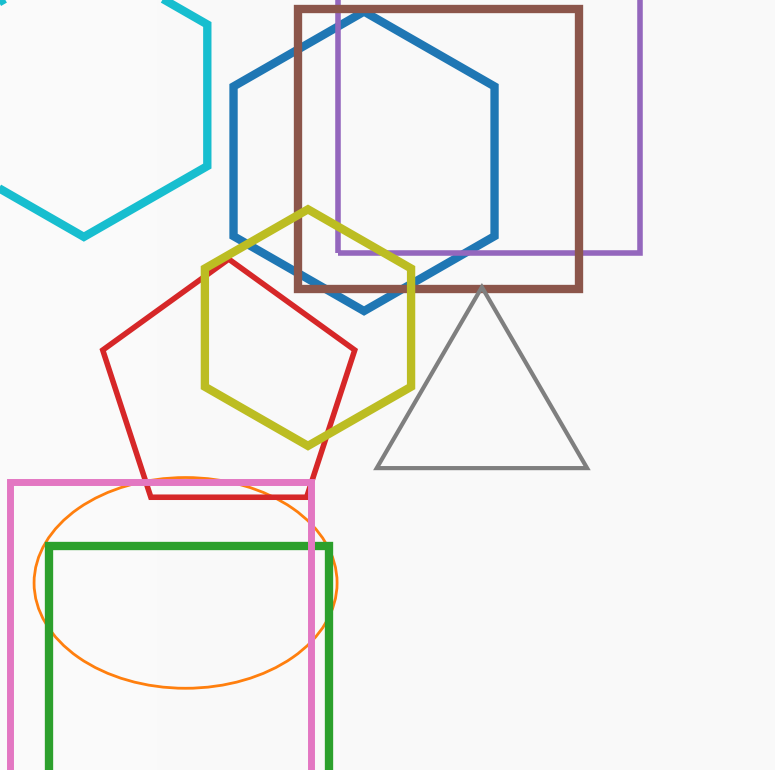[{"shape": "hexagon", "thickness": 3, "radius": 0.97, "center": [0.47, 0.791]}, {"shape": "oval", "thickness": 1, "radius": 0.98, "center": [0.239, 0.243]}, {"shape": "square", "thickness": 3, "radius": 0.9, "center": [0.244, 0.11]}, {"shape": "pentagon", "thickness": 2, "radius": 0.85, "center": [0.295, 0.493]}, {"shape": "square", "thickness": 2, "radius": 0.97, "center": [0.631, 0.866]}, {"shape": "square", "thickness": 3, "radius": 0.91, "center": [0.566, 0.806]}, {"shape": "square", "thickness": 2.5, "radius": 0.97, "center": [0.207, 0.18]}, {"shape": "triangle", "thickness": 1.5, "radius": 0.78, "center": [0.622, 0.47]}, {"shape": "hexagon", "thickness": 3, "radius": 0.77, "center": [0.397, 0.575]}, {"shape": "hexagon", "thickness": 3, "radius": 0.92, "center": [0.108, 0.876]}]